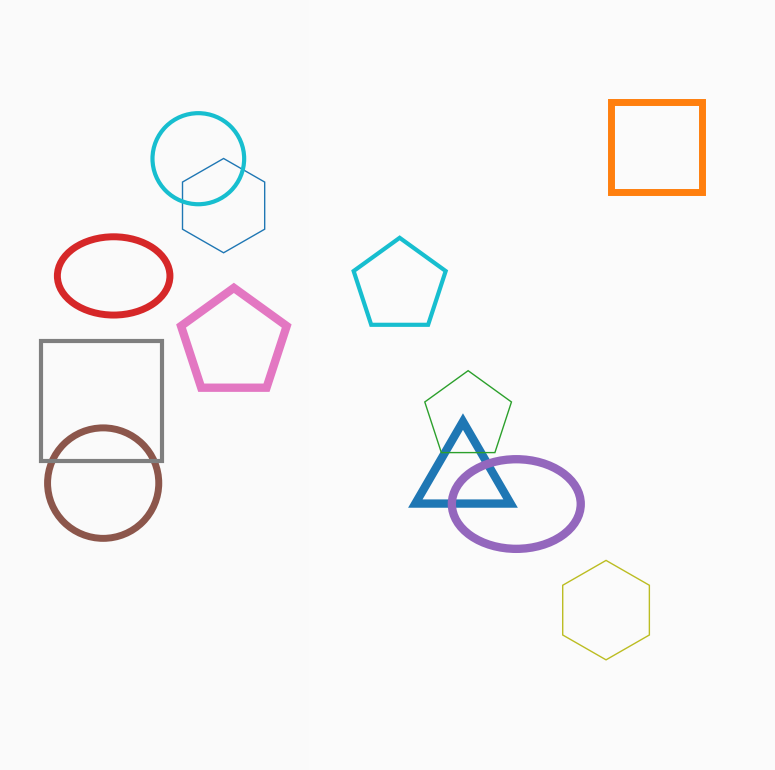[{"shape": "hexagon", "thickness": 0.5, "radius": 0.31, "center": [0.289, 0.733]}, {"shape": "triangle", "thickness": 3, "radius": 0.35, "center": [0.597, 0.382]}, {"shape": "square", "thickness": 2.5, "radius": 0.29, "center": [0.848, 0.809]}, {"shape": "pentagon", "thickness": 0.5, "radius": 0.29, "center": [0.604, 0.46]}, {"shape": "oval", "thickness": 2.5, "radius": 0.36, "center": [0.147, 0.642]}, {"shape": "oval", "thickness": 3, "radius": 0.42, "center": [0.666, 0.345]}, {"shape": "circle", "thickness": 2.5, "radius": 0.36, "center": [0.133, 0.373]}, {"shape": "pentagon", "thickness": 3, "radius": 0.36, "center": [0.302, 0.554]}, {"shape": "square", "thickness": 1.5, "radius": 0.39, "center": [0.131, 0.479]}, {"shape": "hexagon", "thickness": 0.5, "radius": 0.32, "center": [0.782, 0.208]}, {"shape": "circle", "thickness": 1.5, "radius": 0.3, "center": [0.256, 0.794]}, {"shape": "pentagon", "thickness": 1.5, "radius": 0.31, "center": [0.516, 0.629]}]